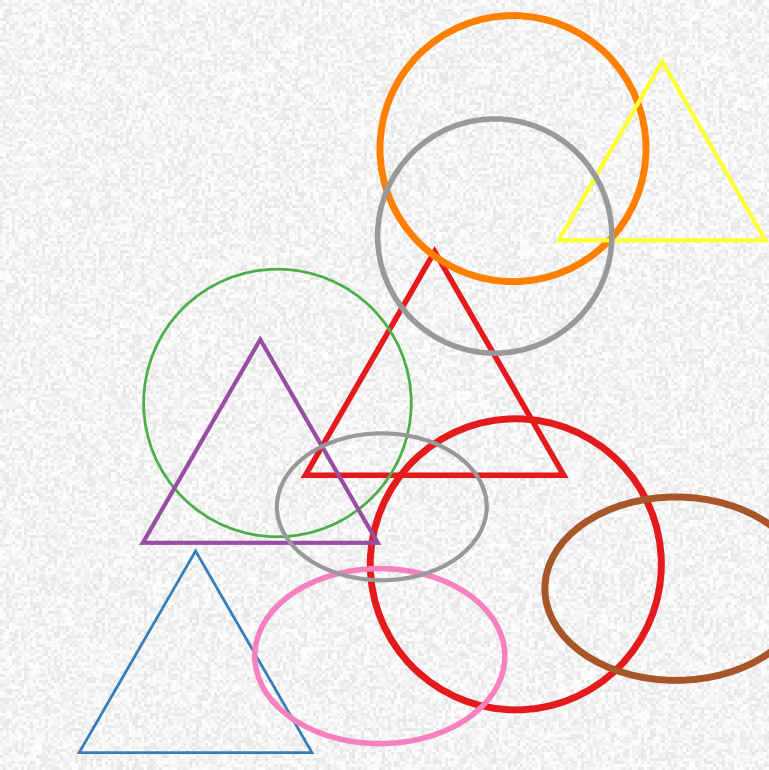[{"shape": "triangle", "thickness": 2, "radius": 0.97, "center": [0.564, 0.48]}, {"shape": "circle", "thickness": 2.5, "radius": 0.95, "center": [0.67, 0.267]}, {"shape": "triangle", "thickness": 1, "radius": 0.87, "center": [0.254, 0.11]}, {"shape": "circle", "thickness": 1, "radius": 0.87, "center": [0.36, 0.477]}, {"shape": "triangle", "thickness": 1.5, "radius": 0.88, "center": [0.338, 0.383]}, {"shape": "circle", "thickness": 2.5, "radius": 0.86, "center": [0.666, 0.807]}, {"shape": "triangle", "thickness": 1.5, "radius": 0.77, "center": [0.86, 0.765]}, {"shape": "oval", "thickness": 2.5, "radius": 0.85, "center": [0.878, 0.235]}, {"shape": "oval", "thickness": 2, "radius": 0.81, "center": [0.493, 0.148]}, {"shape": "circle", "thickness": 2, "radius": 0.76, "center": [0.643, 0.693]}, {"shape": "oval", "thickness": 1.5, "radius": 0.68, "center": [0.496, 0.342]}]